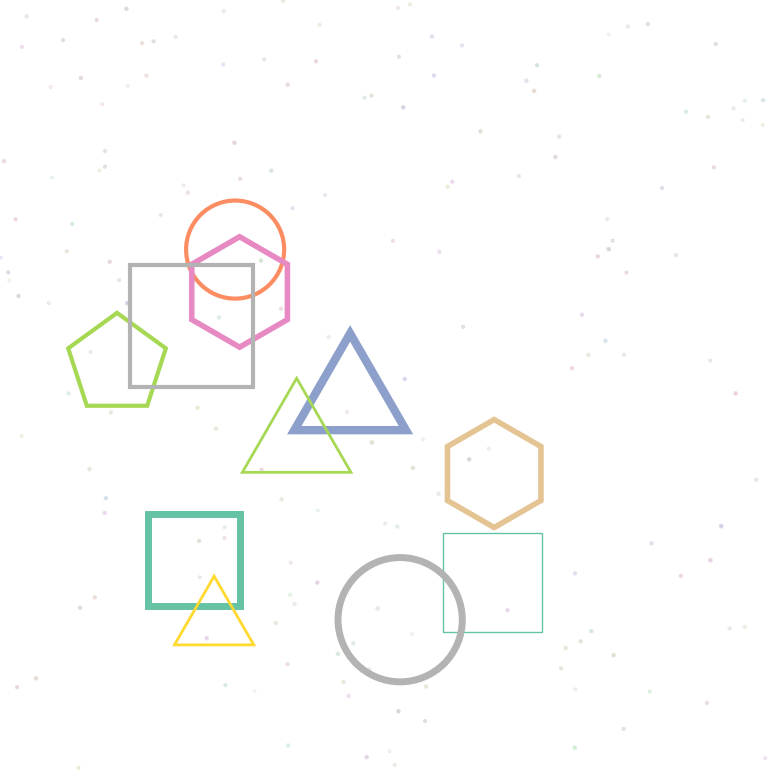[{"shape": "square", "thickness": 2.5, "radius": 0.3, "center": [0.252, 0.273]}, {"shape": "square", "thickness": 0.5, "radius": 0.32, "center": [0.64, 0.244]}, {"shape": "circle", "thickness": 1.5, "radius": 0.32, "center": [0.305, 0.676]}, {"shape": "triangle", "thickness": 3, "radius": 0.42, "center": [0.455, 0.483]}, {"shape": "hexagon", "thickness": 2, "radius": 0.36, "center": [0.311, 0.621]}, {"shape": "triangle", "thickness": 1, "radius": 0.41, "center": [0.385, 0.427]}, {"shape": "pentagon", "thickness": 1.5, "radius": 0.33, "center": [0.152, 0.527]}, {"shape": "triangle", "thickness": 1, "radius": 0.3, "center": [0.278, 0.192]}, {"shape": "hexagon", "thickness": 2, "radius": 0.35, "center": [0.642, 0.385]}, {"shape": "circle", "thickness": 2.5, "radius": 0.4, "center": [0.52, 0.195]}, {"shape": "square", "thickness": 1.5, "radius": 0.4, "center": [0.249, 0.576]}]